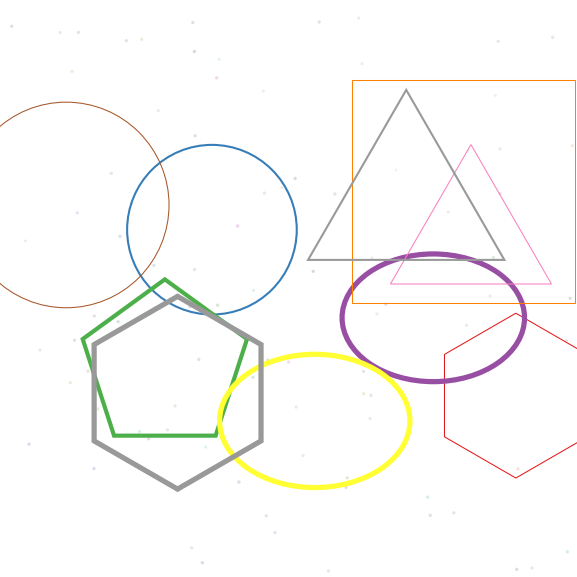[{"shape": "hexagon", "thickness": 0.5, "radius": 0.71, "center": [0.893, 0.314]}, {"shape": "circle", "thickness": 1, "radius": 0.73, "center": [0.367, 0.601]}, {"shape": "pentagon", "thickness": 2, "radius": 0.75, "center": [0.285, 0.366]}, {"shape": "oval", "thickness": 2.5, "radius": 0.79, "center": [0.75, 0.449]}, {"shape": "square", "thickness": 0.5, "radius": 0.96, "center": [0.803, 0.668]}, {"shape": "oval", "thickness": 2.5, "radius": 0.82, "center": [0.545, 0.27]}, {"shape": "circle", "thickness": 0.5, "radius": 0.89, "center": [0.115, 0.644]}, {"shape": "triangle", "thickness": 0.5, "radius": 0.8, "center": [0.816, 0.588]}, {"shape": "hexagon", "thickness": 2.5, "radius": 0.83, "center": [0.307, 0.319]}, {"shape": "triangle", "thickness": 1, "radius": 0.98, "center": [0.703, 0.647]}]